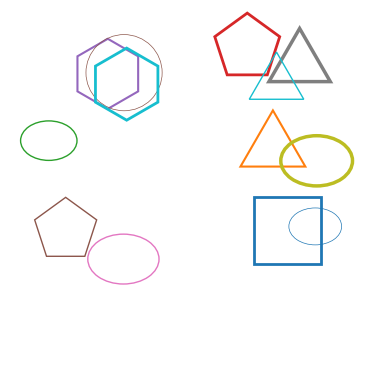[{"shape": "square", "thickness": 2, "radius": 0.43, "center": [0.747, 0.402]}, {"shape": "oval", "thickness": 0.5, "radius": 0.34, "center": [0.819, 0.412]}, {"shape": "triangle", "thickness": 1.5, "radius": 0.49, "center": [0.709, 0.616]}, {"shape": "oval", "thickness": 1, "radius": 0.37, "center": [0.127, 0.635]}, {"shape": "pentagon", "thickness": 2, "radius": 0.44, "center": [0.642, 0.877]}, {"shape": "hexagon", "thickness": 1.5, "radius": 0.46, "center": [0.28, 0.808]}, {"shape": "circle", "thickness": 0.5, "radius": 0.49, "center": [0.322, 0.811]}, {"shape": "pentagon", "thickness": 1, "radius": 0.42, "center": [0.171, 0.403]}, {"shape": "oval", "thickness": 1, "radius": 0.46, "center": [0.321, 0.327]}, {"shape": "triangle", "thickness": 2.5, "radius": 0.46, "center": [0.778, 0.834]}, {"shape": "oval", "thickness": 2.5, "radius": 0.47, "center": [0.822, 0.582]}, {"shape": "hexagon", "thickness": 2, "radius": 0.47, "center": [0.329, 0.781]}, {"shape": "triangle", "thickness": 1, "radius": 0.41, "center": [0.718, 0.783]}]